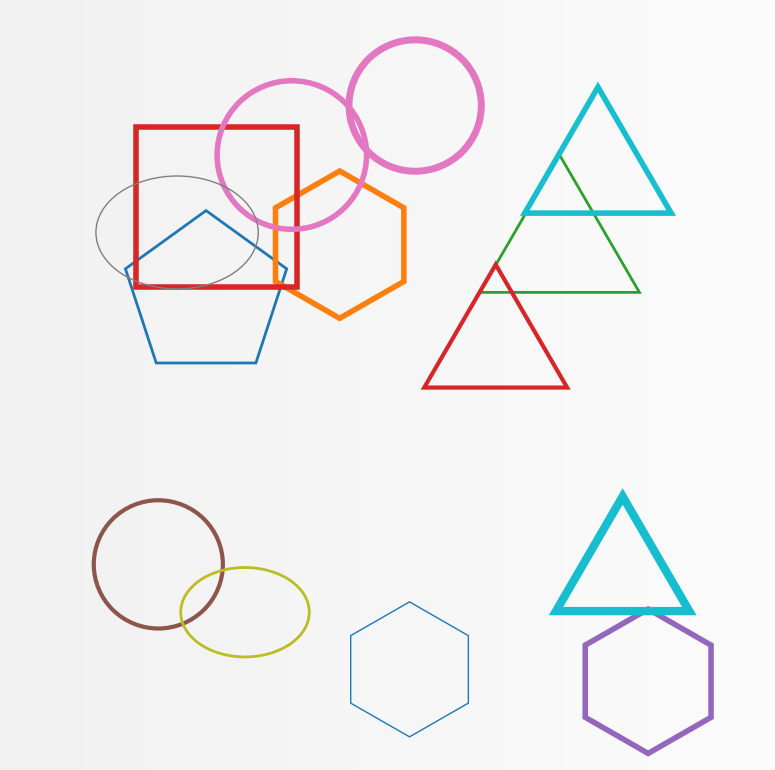[{"shape": "pentagon", "thickness": 1, "radius": 0.55, "center": [0.266, 0.617]}, {"shape": "hexagon", "thickness": 0.5, "radius": 0.44, "center": [0.528, 0.131]}, {"shape": "hexagon", "thickness": 2, "radius": 0.48, "center": [0.438, 0.682]}, {"shape": "triangle", "thickness": 1, "radius": 0.59, "center": [0.722, 0.68]}, {"shape": "square", "thickness": 2, "radius": 0.52, "center": [0.28, 0.731]}, {"shape": "triangle", "thickness": 1.5, "radius": 0.53, "center": [0.64, 0.55]}, {"shape": "hexagon", "thickness": 2, "radius": 0.47, "center": [0.836, 0.115]}, {"shape": "circle", "thickness": 1.5, "radius": 0.42, "center": [0.204, 0.267]}, {"shape": "circle", "thickness": 2, "radius": 0.48, "center": [0.377, 0.799]}, {"shape": "circle", "thickness": 2.5, "radius": 0.43, "center": [0.536, 0.863]}, {"shape": "oval", "thickness": 0.5, "radius": 0.52, "center": [0.229, 0.698]}, {"shape": "oval", "thickness": 1, "radius": 0.41, "center": [0.316, 0.205]}, {"shape": "triangle", "thickness": 2, "radius": 0.55, "center": [0.772, 0.778]}, {"shape": "triangle", "thickness": 3, "radius": 0.5, "center": [0.803, 0.256]}]